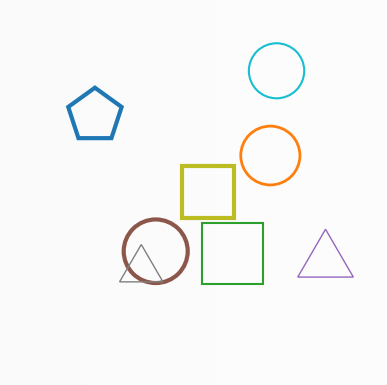[{"shape": "pentagon", "thickness": 3, "radius": 0.36, "center": [0.245, 0.7]}, {"shape": "circle", "thickness": 2, "radius": 0.38, "center": [0.698, 0.596]}, {"shape": "square", "thickness": 1.5, "radius": 0.4, "center": [0.601, 0.341]}, {"shape": "triangle", "thickness": 1, "radius": 0.41, "center": [0.84, 0.322]}, {"shape": "circle", "thickness": 3, "radius": 0.41, "center": [0.402, 0.347]}, {"shape": "triangle", "thickness": 1, "radius": 0.32, "center": [0.365, 0.3]}, {"shape": "square", "thickness": 3, "radius": 0.34, "center": [0.537, 0.502]}, {"shape": "circle", "thickness": 1.5, "radius": 0.36, "center": [0.714, 0.816]}]